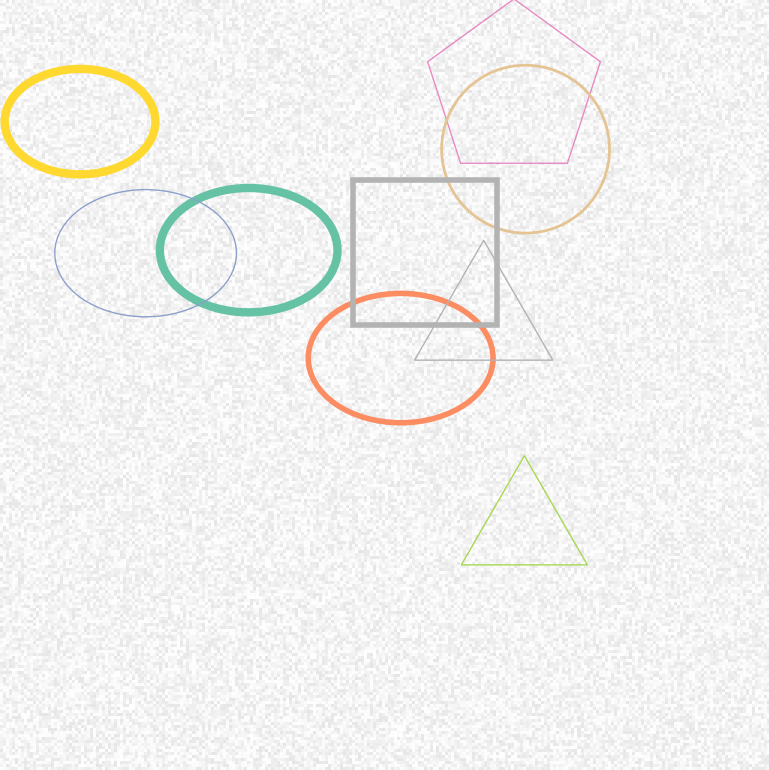[{"shape": "oval", "thickness": 3, "radius": 0.58, "center": [0.323, 0.675]}, {"shape": "oval", "thickness": 2, "radius": 0.6, "center": [0.52, 0.535]}, {"shape": "oval", "thickness": 0.5, "radius": 0.59, "center": [0.189, 0.671]}, {"shape": "pentagon", "thickness": 0.5, "radius": 0.59, "center": [0.668, 0.883]}, {"shape": "triangle", "thickness": 0.5, "radius": 0.47, "center": [0.681, 0.314]}, {"shape": "oval", "thickness": 3, "radius": 0.49, "center": [0.104, 0.842]}, {"shape": "circle", "thickness": 1, "radius": 0.55, "center": [0.683, 0.806]}, {"shape": "triangle", "thickness": 0.5, "radius": 0.52, "center": [0.628, 0.584]}, {"shape": "square", "thickness": 2, "radius": 0.47, "center": [0.552, 0.673]}]